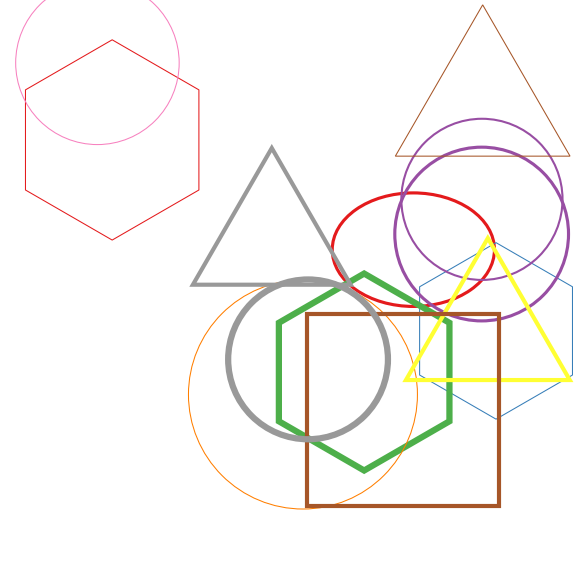[{"shape": "oval", "thickness": 1.5, "radius": 0.7, "center": [0.716, 0.567]}, {"shape": "hexagon", "thickness": 0.5, "radius": 0.87, "center": [0.194, 0.757]}, {"shape": "hexagon", "thickness": 0.5, "radius": 0.76, "center": [0.859, 0.426]}, {"shape": "hexagon", "thickness": 3, "radius": 0.85, "center": [0.631, 0.355]}, {"shape": "circle", "thickness": 1.5, "radius": 0.75, "center": [0.834, 0.594]}, {"shape": "circle", "thickness": 1, "radius": 0.7, "center": [0.835, 0.654]}, {"shape": "circle", "thickness": 0.5, "radius": 0.99, "center": [0.525, 0.316]}, {"shape": "triangle", "thickness": 2, "radius": 0.82, "center": [0.845, 0.423]}, {"shape": "triangle", "thickness": 0.5, "radius": 0.87, "center": [0.836, 0.816]}, {"shape": "square", "thickness": 2, "radius": 0.83, "center": [0.697, 0.289]}, {"shape": "circle", "thickness": 0.5, "radius": 0.71, "center": [0.169, 0.89]}, {"shape": "triangle", "thickness": 2, "radius": 0.79, "center": [0.471, 0.585]}, {"shape": "circle", "thickness": 3, "radius": 0.69, "center": [0.533, 0.377]}]